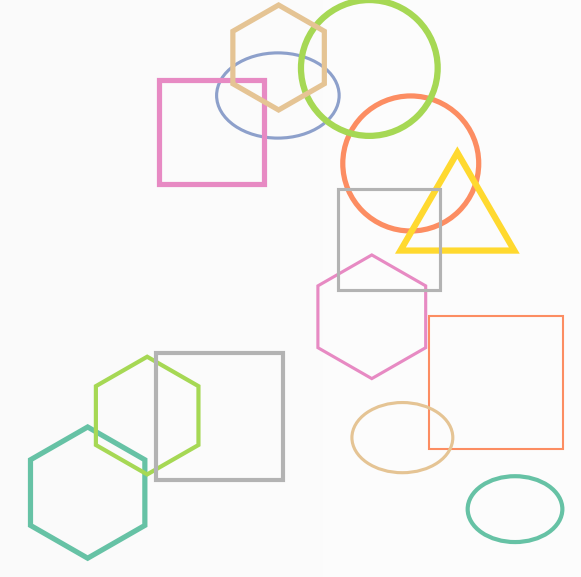[{"shape": "oval", "thickness": 2, "radius": 0.41, "center": [0.886, 0.118]}, {"shape": "hexagon", "thickness": 2.5, "radius": 0.57, "center": [0.151, 0.146]}, {"shape": "circle", "thickness": 2.5, "radius": 0.58, "center": [0.707, 0.716]}, {"shape": "square", "thickness": 1, "radius": 0.58, "center": [0.853, 0.337]}, {"shape": "oval", "thickness": 1.5, "radius": 0.53, "center": [0.478, 0.834]}, {"shape": "square", "thickness": 2.5, "radius": 0.45, "center": [0.363, 0.771]}, {"shape": "hexagon", "thickness": 1.5, "radius": 0.54, "center": [0.64, 0.451]}, {"shape": "hexagon", "thickness": 2, "radius": 0.51, "center": [0.253, 0.28]}, {"shape": "circle", "thickness": 3, "radius": 0.59, "center": [0.635, 0.881]}, {"shape": "triangle", "thickness": 3, "radius": 0.57, "center": [0.787, 0.622]}, {"shape": "oval", "thickness": 1.5, "radius": 0.43, "center": [0.692, 0.241]}, {"shape": "hexagon", "thickness": 2.5, "radius": 0.45, "center": [0.479, 0.9]}, {"shape": "square", "thickness": 2, "radius": 0.55, "center": [0.378, 0.277]}, {"shape": "square", "thickness": 1.5, "radius": 0.44, "center": [0.669, 0.584]}]